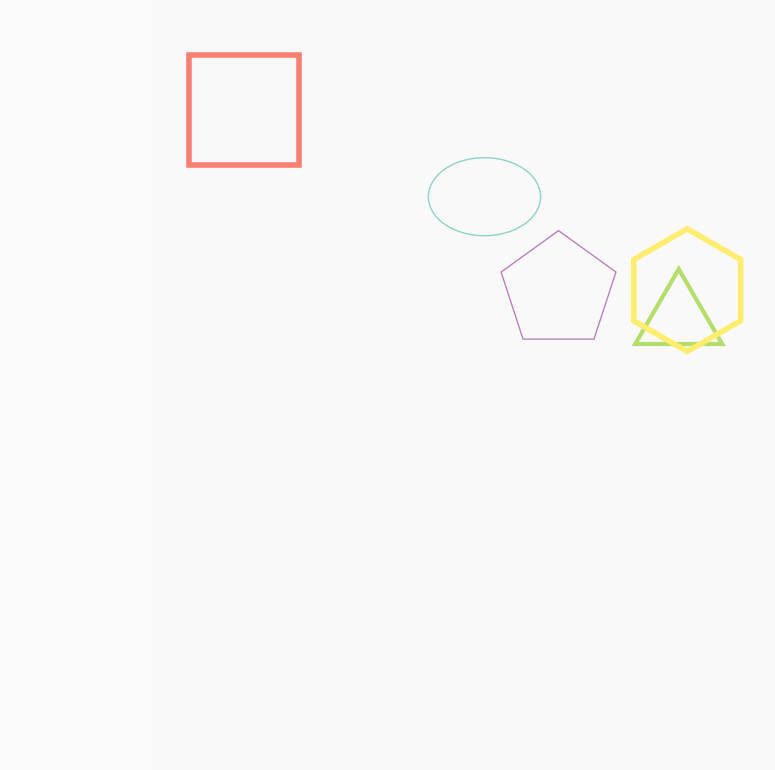[{"shape": "oval", "thickness": 0.5, "radius": 0.36, "center": [0.625, 0.745]}, {"shape": "square", "thickness": 2, "radius": 0.36, "center": [0.315, 0.857]}, {"shape": "triangle", "thickness": 1.5, "radius": 0.32, "center": [0.876, 0.586]}, {"shape": "pentagon", "thickness": 0.5, "radius": 0.39, "center": [0.721, 0.623]}, {"shape": "hexagon", "thickness": 2, "radius": 0.4, "center": [0.887, 0.623]}]